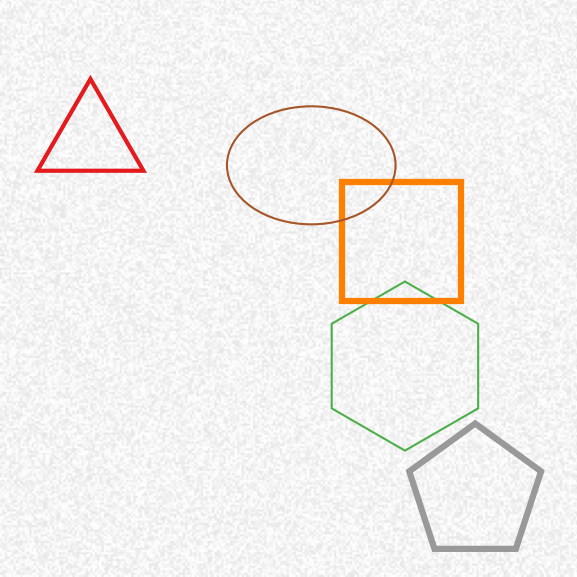[{"shape": "triangle", "thickness": 2, "radius": 0.53, "center": [0.157, 0.756]}, {"shape": "hexagon", "thickness": 1, "radius": 0.73, "center": [0.701, 0.365]}, {"shape": "square", "thickness": 3, "radius": 0.52, "center": [0.695, 0.581]}, {"shape": "oval", "thickness": 1, "radius": 0.73, "center": [0.539, 0.713]}, {"shape": "pentagon", "thickness": 3, "radius": 0.6, "center": [0.823, 0.146]}]